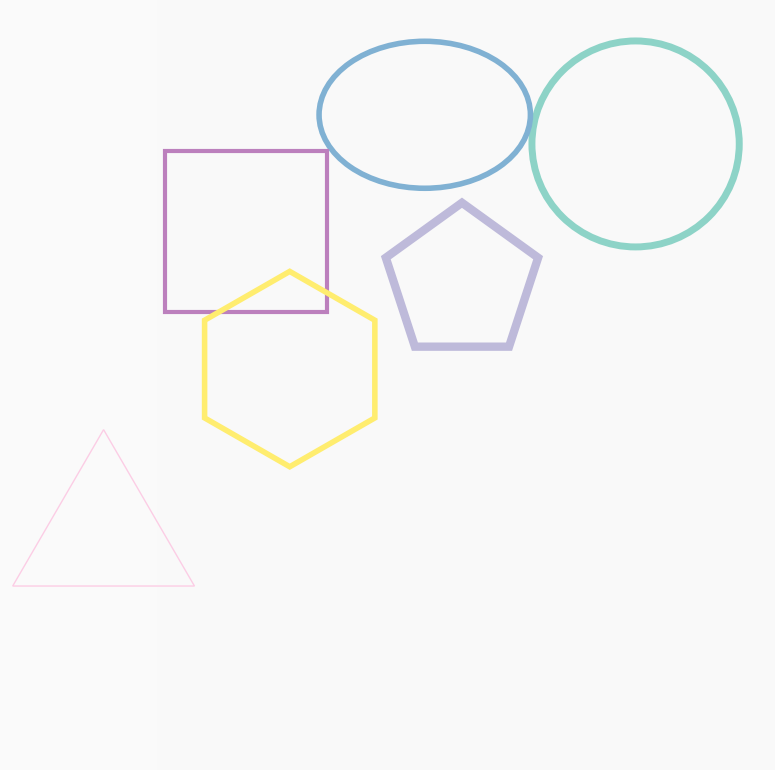[{"shape": "circle", "thickness": 2.5, "radius": 0.67, "center": [0.82, 0.813]}, {"shape": "pentagon", "thickness": 3, "radius": 0.52, "center": [0.596, 0.633]}, {"shape": "oval", "thickness": 2, "radius": 0.68, "center": [0.548, 0.851]}, {"shape": "triangle", "thickness": 0.5, "radius": 0.68, "center": [0.134, 0.307]}, {"shape": "square", "thickness": 1.5, "radius": 0.52, "center": [0.317, 0.7]}, {"shape": "hexagon", "thickness": 2, "radius": 0.63, "center": [0.374, 0.521]}]